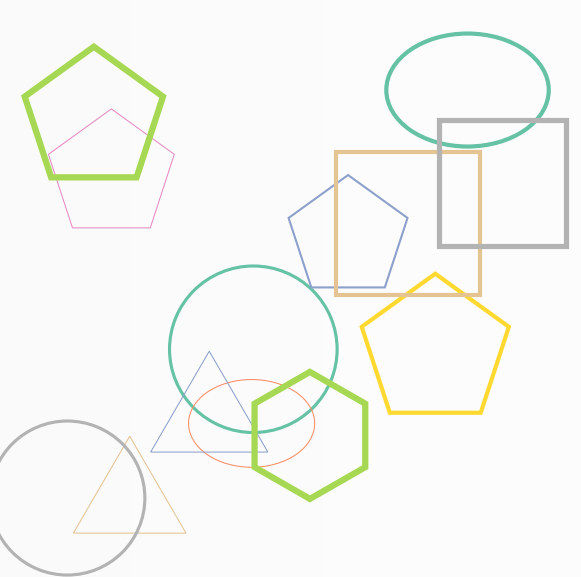[{"shape": "oval", "thickness": 2, "radius": 0.7, "center": [0.804, 0.843]}, {"shape": "circle", "thickness": 1.5, "radius": 0.72, "center": [0.436, 0.394]}, {"shape": "oval", "thickness": 0.5, "radius": 0.54, "center": [0.433, 0.266]}, {"shape": "triangle", "thickness": 0.5, "radius": 0.58, "center": [0.36, 0.275]}, {"shape": "pentagon", "thickness": 1, "radius": 0.54, "center": [0.599, 0.588]}, {"shape": "pentagon", "thickness": 0.5, "radius": 0.57, "center": [0.192, 0.697]}, {"shape": "pentagon", "thickness": 3, "radius": 0.63, "center": [0.161, 0.793]}, {"shape": "hexagon", "thickness": 3, "radius": 0.55, "center": [0.533, 0.245]}, {"shape": "pentagon", "thickness": 2, "radius": 0.67, "center": [0.749, 0.392]}, {"shape": "triangle", "thickness": 0.5, "radius": 0.56, "center": [0.223, 0.132]}, {"shape": "square", "thickness": 2, "radius": 0.62, "center": [0.703, 0.612]}, {"shape": "circle", "thickness": 1.5, "radius": 0.67, "center": [0.116, 0.137]}, {"shape": "square", "thickness": 2.5, "radius": 0.54, "center": [0.865, 0.682]}]